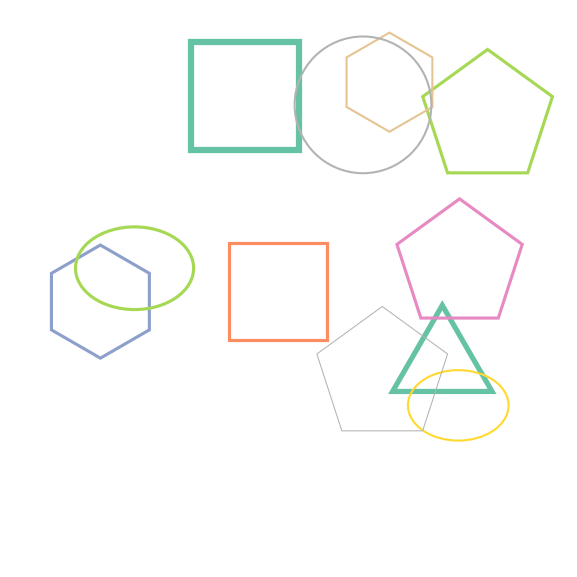[{"shape": "square", "thickness": 3, "radius": 0.47, "center": [0.424, 0.833]}, {"shape": "triangle", "thickness": 2.5, "radius": 0.5, "center": [0.766, 0.371]}, {"shape": "square", "thickness": 1.5, "radius": 0.42, "center": [0.482, 0.494]}, {"shape": "hexagon", "thickness": 1.5, "radius": 0.49, "center": [0.174, 0.477]}, {"shape": "pentagon", "thickness": 1.5, "radius": 0.57, "center": [0.796, 0.541]}, {"shape": "pentagon", "thickness": 1.5, "radius": 0.59, "center": [0.844, 0.795]}, {"shape": "oval", "thickness": 1.5, "radius": 0.51, "center": [0.233, 0.535]}, {"shape": "oval", "thickness": 1, "radius": 0.44, "center": [0.794, 0.297]}, {"shape": "hexagon", "thickness": 1, "radius": 0.43, "center": [0.674, 0.857]}, {"shape": "circle", "thickness": 1, "radius": 0.59, "center": [0.629, 0.818]}, {"shape": "pentagon", "thickness": 0.5, "radius": 0.6, "center": [0.662, 0.349]}]